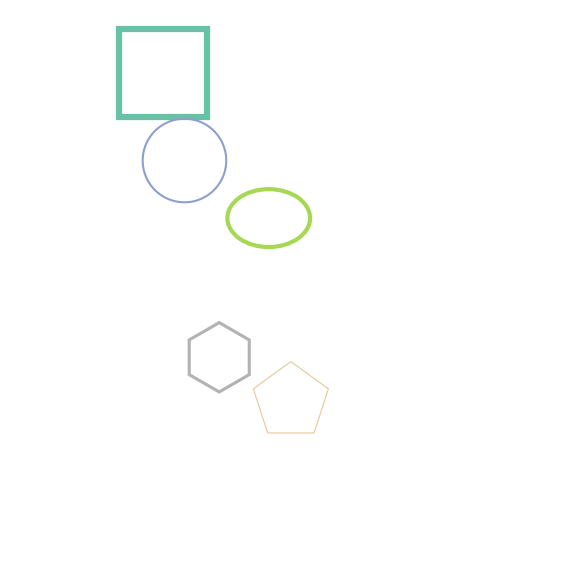[{"shape": "square", "thickness": 3, "radius": 0.38, "center": [0.282, 0.873]}, {"shape": "circle", "thickness": 1, "radius": 0.36, "center": [0.319, 0.721]}, {"shape": "oval", "thickness": 2, "radius": 0.36, "center": [0.465, 0.622]}, {"shape": "pentagon", "thickness": 0.5, "radius": 0.34, "center": [0.504, 0.305]}, {"shape": "hexagon", "thickness": 1.5, "radius": 0.3, "center": [0.38, 0.38]}]